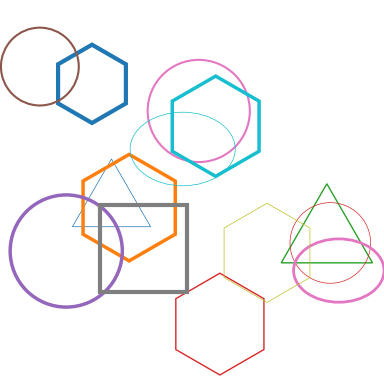[{"shape": "triangle", "thickness": 0.5, "radius": 0.59, "center": [0.29, 0.47]}, {"shape": "hexagon", "thickness": 3, "radius": 0.51, "center": [0.239, 0.782]}, {"shape": "hexagon", "thickness": 2.5, "radius": 0.69, "center": [0.335, 0.461]}, {"shape": "triangle", "thickness": 1, "radius": 0.68, "center": [0.849, 0.386]}, {"shape": "hexagon", "thickness": 1, "radius": 0.66, "center": [0.571, 0.158]}, {"shape": "circle", "thickness": 0.5, "radius": 0.52, "center": [0.858, 0.369]}, {"shape": "circle", "thickness": 2.5, "radius": 0.73, "center": [0.172, 0.348]}, {"shape": "circle", "thickness": 1.5, "radius": 0.51, "center": [0.104, 0.827]}, {"shape": "oval", "thickness": 2, "radius": 0.59, "center": [0.88, 0.297]}, {"shape": "circle", "thickness": 1.5, "radius": 0.66, "center": [0.516, 0.712]}, {"shape": "square", "thickness": 3, "radius": 0.56, "center": [0.372, 0.354]}, {"shape": "hexagon", "thickness": 0.5, "radius": 0.64, "center": [0.694, 0.343]}, {"shape": "oval", "thickness": 0.5, "radius": 0.68, "center": [0.475, 0.613]}, {"shape": "hexagon", "thickness": 2.5, "radius": 0.65, "center": [0.56, 0.672]}]